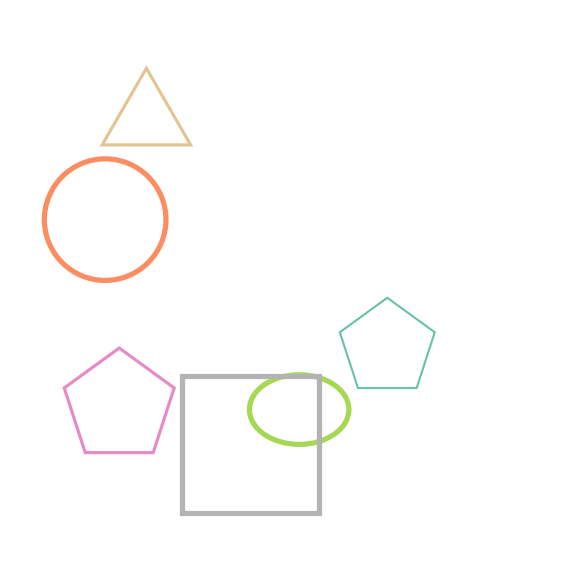[{"shape": "pentagon", "thickness": 1, "radius": 0.43, "center": [0.671, 0.397]}, {"shape": "circle", "thickness": 2.5, "radius": 0.53, "center": [0.182, 0.619]}, {"shape": "pentagon", "thickness": 1.5, "radius": 0.5, "center": [0.206, 0.296]}, {"shape": "oval", "thickness": 2.5, "radius": 0.43, "center": [0.518, 0.29]}, {"shape": "triangle", "thickness": 1.5, "radius": 0.44, "center": [0.253, 0.792]}, {"shape": "square", "thickness": 2.5, "radius": 0.59, "center": [0.433, 0.23]}]